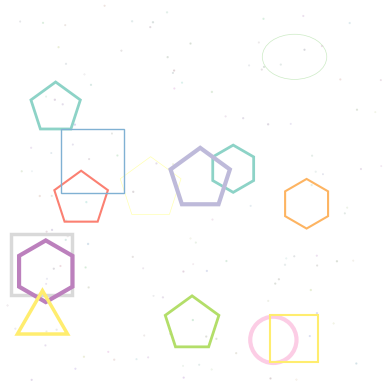[{"shape": "pentagon", "thickness": 2, "radius": 0.34, "center": [0.145, 0.72]}, {"shape": "hexagon", "thickness": 2, "radius": 0.31, "center": [0.606, 0.562]}, {"shape": "pentagon", "thickness": 0.5, "radius": 0.41, "center": [0.391, 0.51]}, {"shape": "pentagon", "thickness": 3, "radius": 0.4, "center": [0.52, 0.535]}, {"shape": "pentagon", "thickness": 1.5, "radius": 0.37, "center": [0.211, 0.483]}, {"shape": "square", "thickness": 1, "radius": 0.41, "center": [0.24, 0.581]}, {"shape": "hexagon", "thickness": 1.5, "radius": 0.32, "center": [0.796, 0.471]}, {"shape": "pentagon", "thickness": 2, "radius": 0.37, "center": [0.499, 0.158]}, {"shape": "circle", "thickness": 3, "radius": 0.3, "center": [0.71, 0.117]}, {"shape": "square", "thickness": 2.5, "radius": 0.4, "center": [0.108, 0.314]}, {"shape": "hexagon", "thickness": 3, "radius": 0.4, "center": [0.119, 0.295]}, {"shape": "oval", "thickness": 0.5, "radius": 0.42, "center": [0.765, 0.852]}, {"shape": "triangle", "thickness": 2.5, "radius": 0.38, "center": [0.11, 0.17]}, {"shape": "square", "thickness": 1.5, "radius": 0.31, "center": [0.763, 0.121]}]